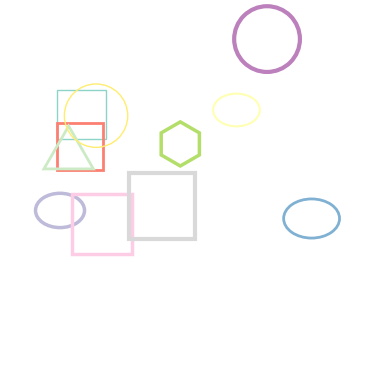[{"shape": "square", "thickness": 1, "radius": 0.32, "center": [0.211, 0.702]}, {"shape": "oval", "thickness": 1.5, "radius": 0.3, "center": [0.614, 0.714]}, {"shape": "oval", "thickness": 2.5, "radius": 0.32, "center": [0.156, 0.453]}, {"shape": "square", "thickness": 2, "radius": 0.3, "center": [0.208, 0.619]}, {"shape": "oval", "thickness": 2, "radius": 0.36, "center": [0.809, 0.432]}, {"shape": "hexagon", "thickness": 2.5, "radius": 0.29, "center": [0.468, 0.626]}, {"shape": "square", "thickness": 2.5, "radius": 0.39, "center": [0.266, 0.417]}, {"shape": "square", "thickness": 3, "radius": 0.43, "center": [0.422, 0.464]}, {"shape": "circle", "thickness": 3, "radius": 0.43, "center": [0.694, 0.899]}, {"shape": "triangle", "thickness": 2, "radius": 0.37, "center": [0.178, 0.598]}, {"shape": "circle", "thickness": 1, "radius": 0.41, "center": [0.249, 0.7]}]